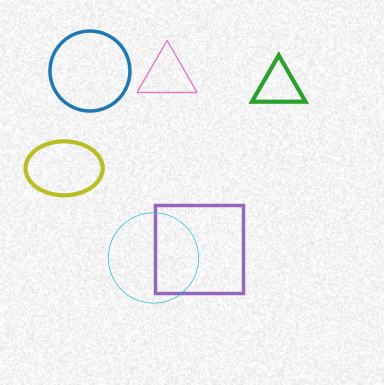[{"shape": "circle", "thickness": 2.5, "radius": 0.52, "center": [0.234, 0.816]}, {"shape": "triangle", "thickness": 3, "radius": 0.4, "center": [0.724, 0.776]}, {"shape": "square", "thickness": 2.5, "radius": 0.57, "center": [0.518, 0.352]}, {"shape": "triangle", "thickness": 1, "radius": 0.45, "center": [0.434, 0.805]}, {"shape": "oval", "thickness": 3, "radius": 0.5, "center": [0.167, 0.563]}, {"shape": "circle", "thickness": 0.5, "radius": 0.59, "center": [0.399, 0.33]}]